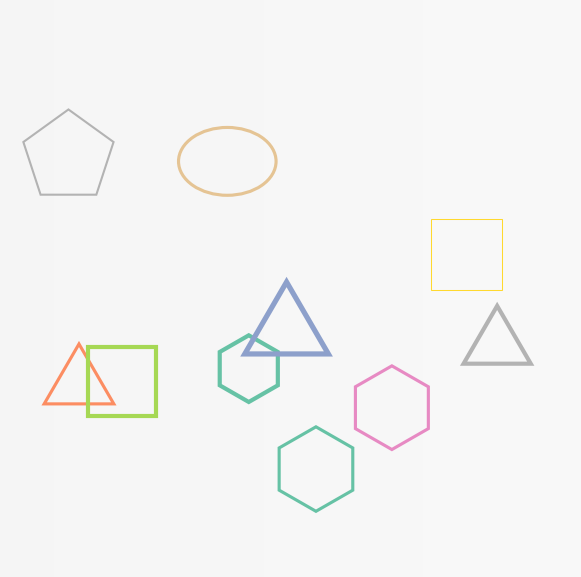[{"shape": "hexagon", "thickness": 2, "radius": 0.29, "center": [0.428, 0.361]}, {"shape": "hexagon", "thickness": 1.5, "radius": 0.37, "center": [0.544, 0.187]}, {"shape": "triangle", "thickness": 1.5, "radius": 0.35, "center": [0.136, 0.334]}, {"shape": "triangle", "thickness": 2.5, "radius": 0.42, "center": [0.493, 0.428]}, {"shape": "hexagon", "thickness": 1.5, "radius": 0.36, "center": [0.674, 0.293]}, {"shape": "square", "thickness": 2, "radius": 0.3, "center": [0.21, 0.339]}, {"shape": "square", "thickness": 0.5, "radius": 0.3, "center": [0.802, 0.559]}, {"shape": "oval", "thickness": 1.5, "radius": 0.42, "center": [0.391, 0.72]}, {"shape": "pentagon", "thickness": 1, "radius": 0.41, "center": [0.118, 0.728]}, {"shape": "triangle", "thickness": 2, "radius": 0.33, "center": [0.855, 0.403]}]